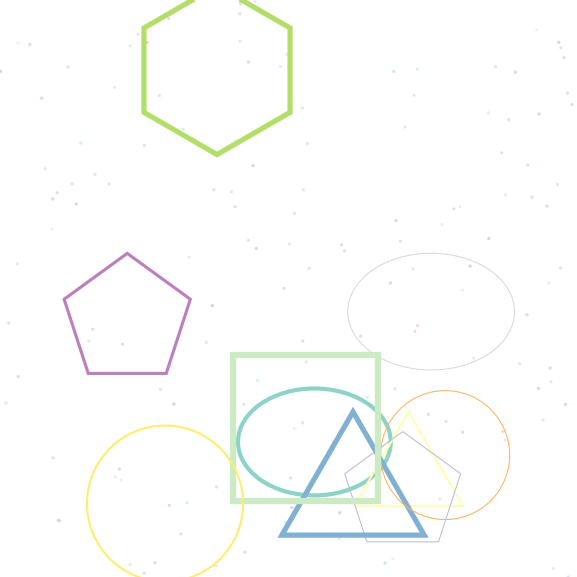[{"shape": "oval", "thickness": 2, "radius": 0.66, "center": [0.544, 0.234]}, {"shape": "triangle", "thickness": 1, "radius": 0.54, "center": [0.707, 0.177]}, {"shape": "pentagon", "thickness": 0.5, "radius": 0.53, "center": [0.697, 0.146]}, {"shape": "triangle", "thickness": 2.5, "radius": 0.71, "center": [0.611, 0.144]}, {"shape": "circle", "thickness": 0.5, "radius": 0.56, "center": [0.771, 0.211]}, {"shape": "hexagon", "thickness": 2.5, "radius": 0.73, "center": [0.376, 0.878]}, {"shape": "oval", "thickness": 0.5, "radius": 0.72, "center": [0.747, 0.46]}, {"shape": "pentagon", "thickness": 1.5, "radius": 0.57, "center": [0.22, 0.445]}, {"shape": "square", "thickness": 3, "radius": 0.63, "center": [0.529, 0.258]}, {"shape": "circle", "thickness": 1, "radius": 0.68, "center": [0.286, 0.127]}]